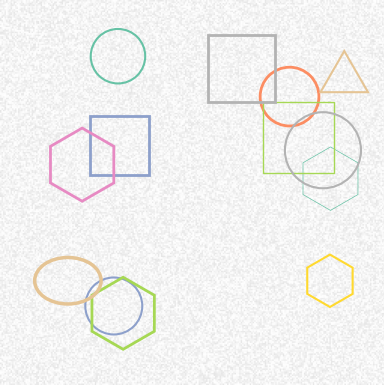[{"shape": "hexagon", "thickness": 0.5, "radius": 0.41, "center": [0.858, 0.536]}, {"shape": "circle", "thickness": 1.5, "radius": 0.35, "center": [0.306, 0.854]}, {"shape": "circle", "thickness": 2, "radius": 0.38, "center": [0.752, 0.749]}, {"shape": "square", "thickness": 2, "radius": 0.38, "center": [0.311, 0.622]}, {"shape": "circle", "thickness": 1.5, "radius": 0.37, "center": [0.296, 0.205]}, {"shape": "hexagon", "thickness": 2, "radius": 0.47, "center": [0.213, 0.572]}, {"shape": "square", "thickness": 1, "radius": 0.46, "center": [0.776, 0.643]}, {"shape": "hexagon", "thickness": 2, "radius": 0.47, "center": [0.32, 0.186]}, {"shape": "hexagon", "thickness": 1.5, "radius": 0.34, "center": [0.857, 0.271]}, {"shape": "triangle", "thickness": 1.5, "radius": 0.36, "center": [0.894, 0.796]}, {"shape": "oval", "thickness": 2.5, "radius": 0.43, "center": [0.176, 0.271]}, {"shape": "square", "thickness": 2, "radius": 0.43, "center": [0.627, 0.822]}, {"shape": "circle", "thickness": 1.5, "radius": 0.49, "center": [0.839, 0.61]}]